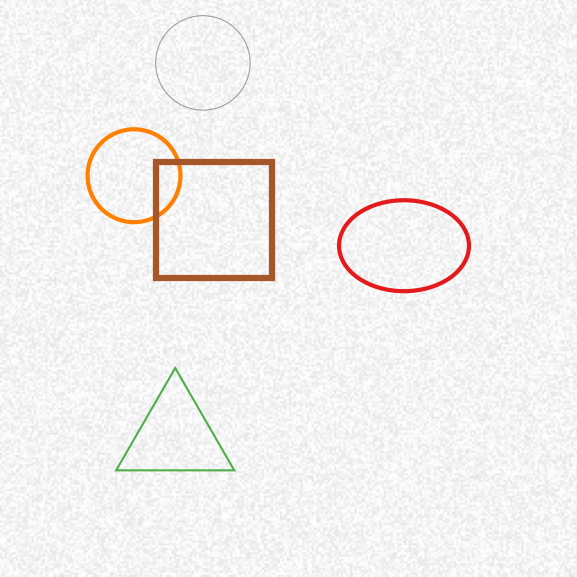[{"shape": "oval", "thickness": 2, "radius": 0.56, "center": [0.7, 0.574]}, {"shape": "triangle", "thickness": 1, "radius": 0.59, "center": [0.303, 0.244]}, {"shape": "circle", "thickness": 2, "radius": 0.4, "center": [0.232, 0.695]}, {"shape": "square", "thickness": 3, "radius": 0.5, "center": [0.37, 0.618]}, {"shape": "circle", "thickness": 0.5, "radius": 0.41, "center": [0.351, 0.89]}]